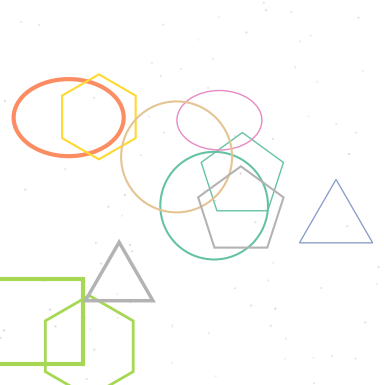[{"shape": "pentagon", "thickness": 1, "radius": 0.56, "center": [0.629, 0.543]}, {"shape": "circle", "thickness": 1.5, "radius": 0.7, "center": [0.556, 0.466]}, {"shape": "oval", "thickness": 3, "radius": 0.71, "center": [0.178, 0.694]}, {"shape": "triangle", "thickness": 1, "radius": 0.55, "center": [0.873, 0.424]}, {"shape": "oval", "thickness": 1, "radius": 0.55, "center": [0.57, 0.688]}, {"shape": "square", "thickness": 3, "radius": 0.55, "center": [0.104, 0.164]}, {"shape": "hexagon", "thickness": 2, "radius": 0.66, "center": [0.232, 0.101]}, {"shape": "hexagon", "thickness": 1.5, "radius": 0.55, "center": [0.257, 0.696]}, {"shape": "circle", "thickness": 1.5, "radius": 0.72, "center": [0.459, 0.592]}, {"shape": "triangle", "thickness": 2.5, "radius": 0.51, "center": [0.309, 0.27]}, {"shape": "pentagon", "thickness": 1.5, "radius": 0.58, "center": [0.626, 0.451]}]